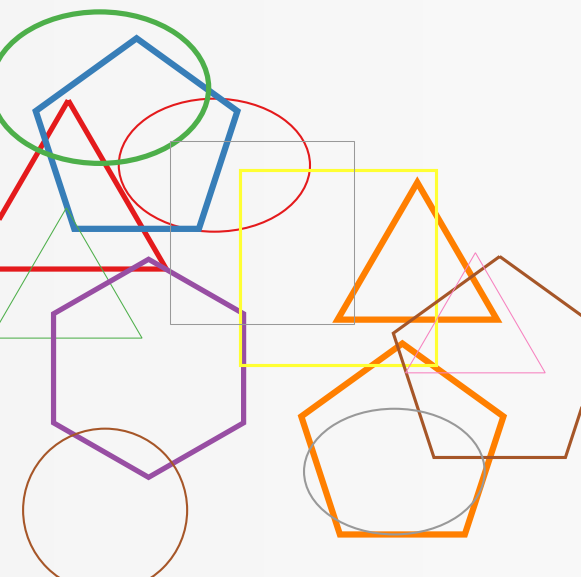[{"shape": "oval", "thickness": 1, "radius": 0.82, "center": [0.369, 0.713]}, {"shape": "triangle", "thickness": 2.5, "radius": 0.97, "center": [0.117, 0.631]}, {"shape": "pentagon", "thickness": 3, "radius": 0.91, "center": [0.235, 0.75]}, {"shape": "oval", "thickness": 2.5, "radius": 0.94, "center": [0.172, 0.847]}, {"shape": "triangle", "thickness": 0.5, "radius": 0.75, "center": [0.114, 0.489]}, {"shape": "hexagon", "thickness": 2.5, "radius": 0.94, "center": [0.256, 0.361]}, {"shape": "pentagon", "thickness": 3, "radius": 0.91, "center": [0.692, 0.222]}, {"shape": "triangle", "thickness": 3, "radius": 0.79, "center": [0.718, 0.525]}, {"shape": "square", "thickness": 1.5, "radius": 0.84, "center": [0.582, 0.536]}, {"shape": "circle", "thickness": 1, "radius": 0.71, "center": [0.181, 0.116]}, {"shape": "pentagon", "thickness": 1.5, "radius": 0.96, "center": [0.86, 0.363]}, {"shape": "triangle", "thickness": 0.5, "radius": 0.69, "center": [0.818, 0.423]}, {"shape": "oval", "thickness": 1, "radius": 0.78, "center": [0.678, 0.183]}, {"shape": "square", "thickness": 0.5, "radius": 0.79, "center": [0.451, 0.596]}]